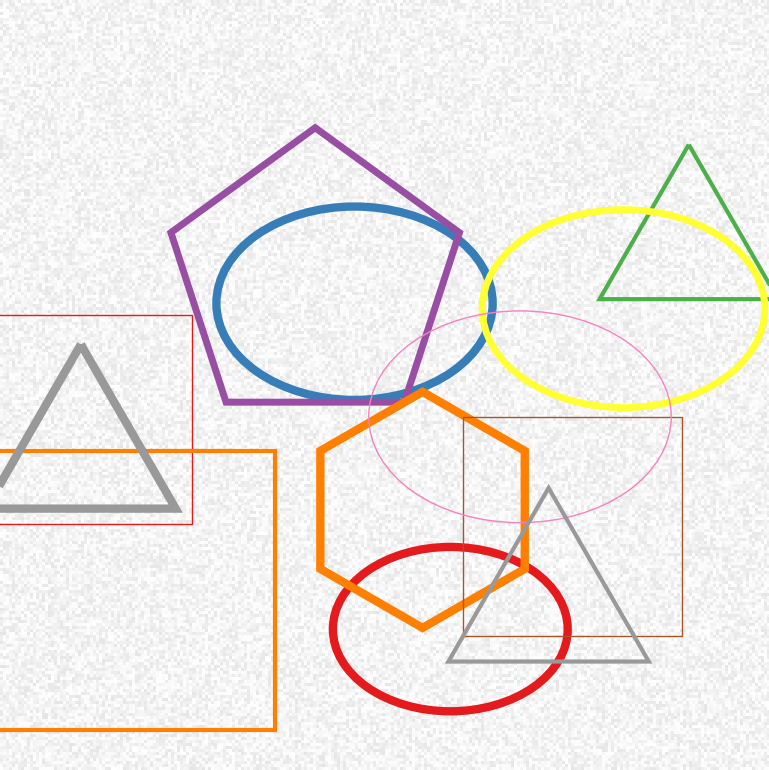[{"shape": "square", "thickness": 0.5, "radius": 0.68, "center": [0.114, 0.455]}, {"shape": "oval", "thickness": 3, "radius": 0.76, "center": [0.585, 0.183]}, {"shape": "oval", "thickness": 3, "radius": 0.9, "center": [0.46, 0.606]}, {"shape": "triangle", "thickness": 1.5, "radius": 0.67, "center": [0.895, 0.678]}, {"shape": "pentagon", "thickness": 2.5, "radius": 0.98, "center": [0.409, 0.637]}, {"shape": "hexagon", "thickness": 3, "radius": 0.77, "center": [0.549, 0.338]}, {"shape": "square", "thickness": 1.5, "radius": 0.91, "center": [0.175, 0.233]}, {"shape": "oval", "thickness": 2.5, "radius": 0.92, "center": [0.81, 0.599]}, {"shape": "square", "thickness": 0.5, "radius": 0.71, "center": [0.744, 0.316]}, {"shape": "oval", "thickness": 0.5, "radius": 0.98, "center": [0.675, 0.459]}, {"shape": "triangle", "thickness": 1.5, "radius": 0.75, "center": [0.712, 0.216]}, {"shape": "triangle", "thickness": 3, "radius": 0.71, "center": [0.105, 0.411]}]